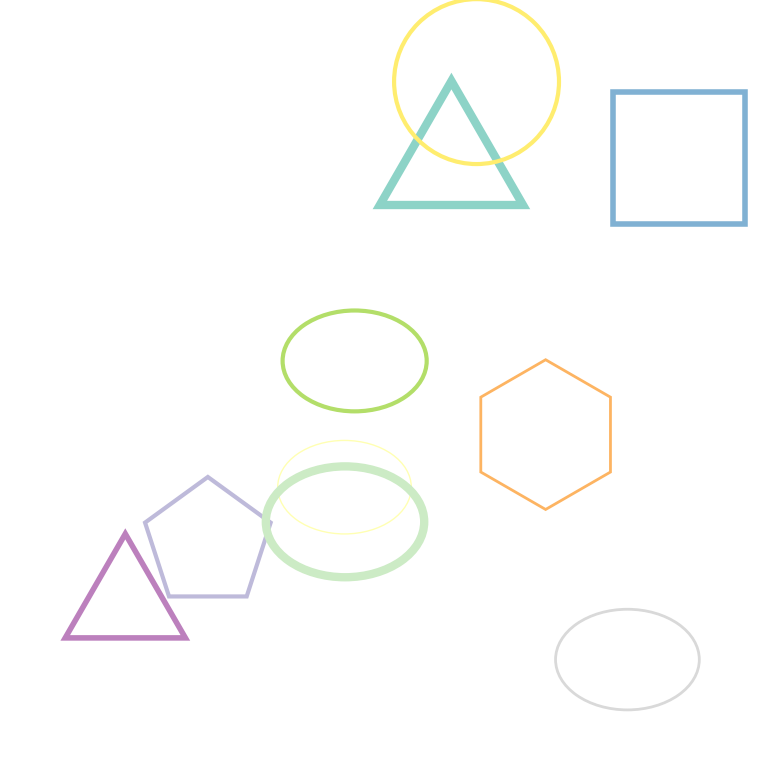[{"shape": "triangle", "thickness": 3, "radius": 0.54, "center": [0.586, 0.787]}, {"shape": "oval", "thickness": 0.5, "radius": 0.43, "center": [0.447, 0.367]}, {"shape": "pentagon", "thickness": 1.5, "radius": 0.43, "center": [0.27, 0.295]}, {"shape": "square", "thickness": 2, "radius": 0.43, "center": [0.882, 0.794]}, {"shape": "hexagon", "thickness": 1, "radius": 0.49, "center": [0.709, 0.436]}, {"shape": "oval", "thickness": 1.5, "radius": 0.47, "center": [0.461, 0.531]}, {"shape": "oval", "thickness": 1, "radius": 0.47, "center": [0.815, 0.143]}, {"shape": "triangle", "thickness": 2, "radius": 0.45, "center": [0.163, 0.217]}, {"shape": "oval", "thickness": 3, "radius": 0.51, "center": [0.448, 0.322]}, {"shape": "circle", "thickness": 1.5, "radius": 0.54, "center": [0.619, 0.894]}]